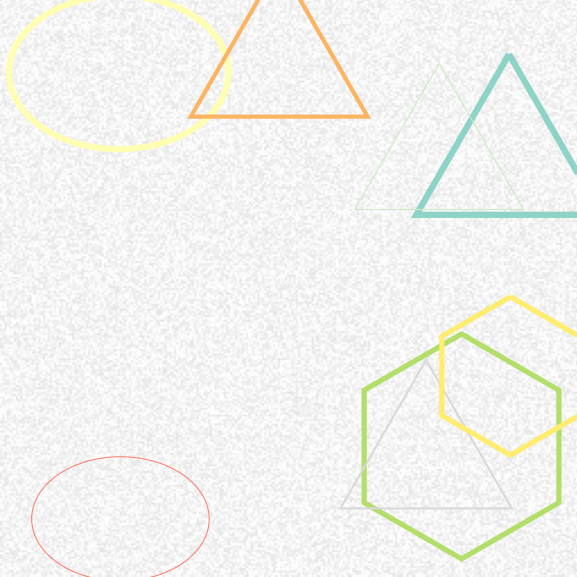[{"shape": "triangle", "thickness": 3, "radius": 0.93, "center": [0.881, 0.72]}, {"shape": "oval", "thickness": 3, "radius": 0.95, "center": [0.206, 0.874]}, {"shape": "oval", "thickness": 0.5, "radius": 0.77, "center": [0.209, 0.101]}, {"shape": "triangle", "thickness": 2, "radius": 0.88, "center": [0.483, 0.886]}, {"shape": "hexagon", "thickness": 2.5, "radius": 0.97, "center": [0.799, 0.226]}, {"shape": "triangle", "thickness": 1, "radius": 0.86, "center": [0.738, 0.204]}, {"shape": "triangle", "thickness": 0.5, "radius": 0.84, "center": [0.761, 0.721]}, {"shape": "hexagon", "thickness": 2.5, "radius": 0.69, "center": [0.884, 0.348]}]